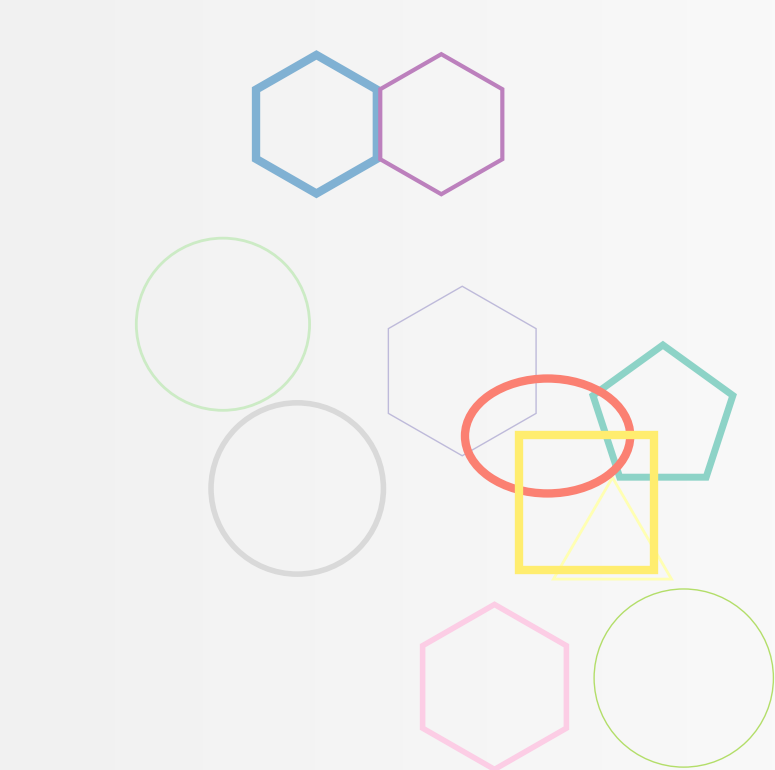[{"shape": "pentagon", "thickness": 2.5, "radius": 0.47, "center": [0.855, 0.457]}, {"shape": "triangle", "thickness": 1, "radius": 0.44, "center": [0.79, 0.292]}, {"shape": "hexagon", "thickness": 0.5, "radius": 0.55, "center": [0.596, 0.518]}, {"shape": "oval", "thickness": 3, "radius": 0.53, "center": [0.707, 0.434]}, {"shape": "hexagon", "thickness": 3, "radius": 0.45, "center": [0.408, 0.839]}, {"shape": "circle", "thickness": 0.5, "radius": 0.58, "center": [0.882, 0.119]}, {"shape": "hexagon", "thickness": 2, "radius": 0.54, "center": [0.638, 0.108]}, {"shape": "circle", "thickness": 2, "radius": 0.56, "center": [0.384, 0.366]}, {"shape": "hexagon", "thickness": 1.5, "radius": 0.45, "center": [0.569, 0.839]}, {"shape": "circle", "thickness": 1, "radius": 0.56, "center": [0.288, 0.579]}, {"shape": "square", "thickness": 3, "radius": 0.44, "center": [0.757, 0.347]}]